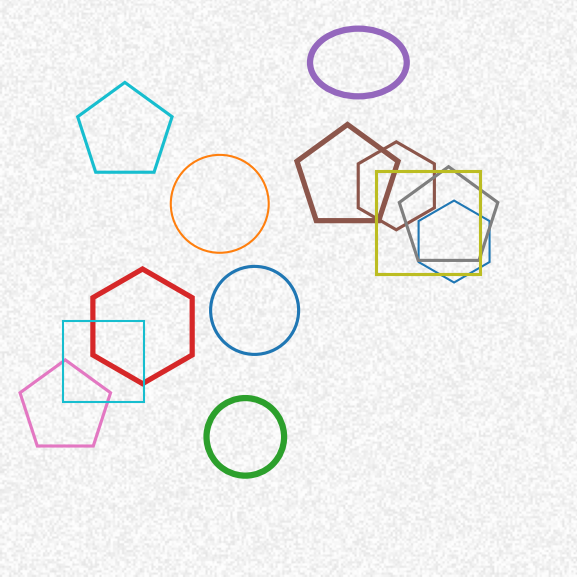[{"shape": "circle", "thickness": 1.5, "radius": 0.38, "center": [0.441, 0.462]}, {"shape": "hexagon", "thickness": 1, "radius": 0.35, "center": [0.786, 0.581]}, {"shape": "circle", "thickness": 1, "radius": 0.42, "center": [0.381, 0.646]}, {"shape": "circle", "thickness": 3, "radius": 0.34, "center": [0.425, 0.243]}, {"shape": "hexagon", "thickness": 2.5, "radius": 0.5, "center": [0.247, 0.434]}, {"shape": "oval", "thickness": 3, "radius": 0.42, "center": [0.621, 0.891]}, {"shape": "pentagon", "thickness": 2.5, "radius": 0.46, "center": [0.602, 0.691]}, {"shape": "hexagon", "thickness": 1.5, "radius": 0.38, "center": [0.686, 0.677]}, {"shape": "pentagon", "thickness": 1.5, "radius": 0.41, "center": [0.113, 0.294]}, {"shape": "pentagon", "thickness": 1.5, "radius": 0.45, "center": [0.777, 0.621]}, {"shape": "square", "thickness": 1.5, "radius": 0.45, "center": [0.741, 0.614]}, {"shape": "square", "thickness": 1, "radius": 0.35, "center": [0.18, 0.373]}, {"shape": "pentagon", "thickness": 1.5, "radius": 0.43, "center": [0.216, 0.77]}]